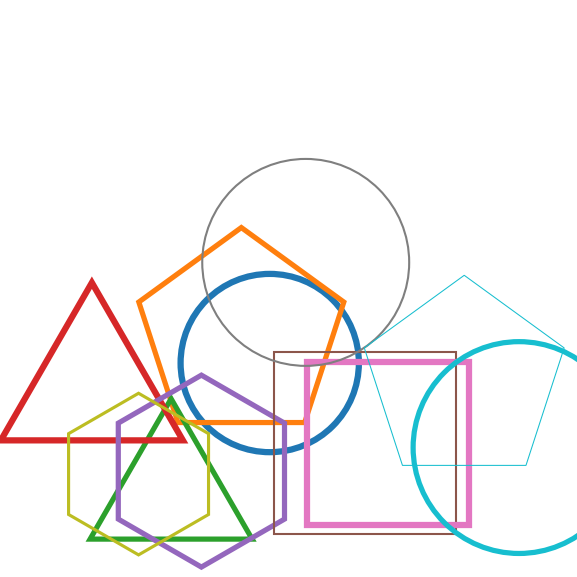[{"shape": "circle", "thickness": 3, "radius": 0.77, "center": [0.467, 0.37]}, {"shape": "pentagon", "thickness": 2.5, "radius": 0.93, "center": [0.418, 0.418]}, {"shape": "triangle", "thickness": 2.5, "radius": 0.81, "center": [0.296, 0.147]}, {"shape": "triangle", "thickness": 3, "radius": 0.91, "center": [0.159, 0.328]}, {"shape": "hexagon", "thickness": 2.5, "radius": 0.83, "center": [0.349, 0.183]}, {"shape": "square", "thickness": 1, "radius": 0.79, "center": [0.632, 0.232]}, {"shape": "square", "thickness": 3, "radius": 0.7, "center": [0.672, 0.231]}, {"shape": "circle", "thickness": 1, "radius": 0.9, "center": [0.529, 0.545]}, {"shape": "hexagon", "thickness": 1.5, "radius": 0.7, "center": [0.24, 0.178]}, {"shape": "circle", "thickness": 2.5, "radius": 0.92, "center": [0.899, 0.224]}, {"shape": "pentagon", "thickness": 0.5, "radius": 0.91, "center": [0.804, 0.34]}]